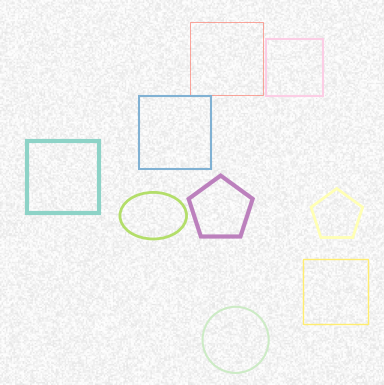[{"shape": "square", "thickness": 3, "radius": 0.47, "center": [0.164, 0.54]}, {"shape": "pentagon", "thickness": 2, "radius": 0.35, "center": [0.875, 0.44]}, {"shape": "square", "thickness": 0.5, "radius": 0.47, "center": [0.588, 0.849]}, {"shape": "square", "thickness": 1.5, "radius": 0.47, "center": [0.454, 0.656]}, {"shape": "oval", "thickness": 2, "radius": 0.43, "center": [0.398, 0.44]}, {"shape": "square", "thickness": 1.5, "radius": 0.37, "center": [0.765, 0.824]}, {"shape": "pentagon", "thickness": 3, "radius": 0.44, "center": [0.573, 0.456]}, {"shape": "circle", "thickness": 1.5, "radius": 0.43, "center": [0.612, 0.117]}, {"shape": "square", "thickness": 1, "radius": 0.42, "center": [0.871, 0.244]}]